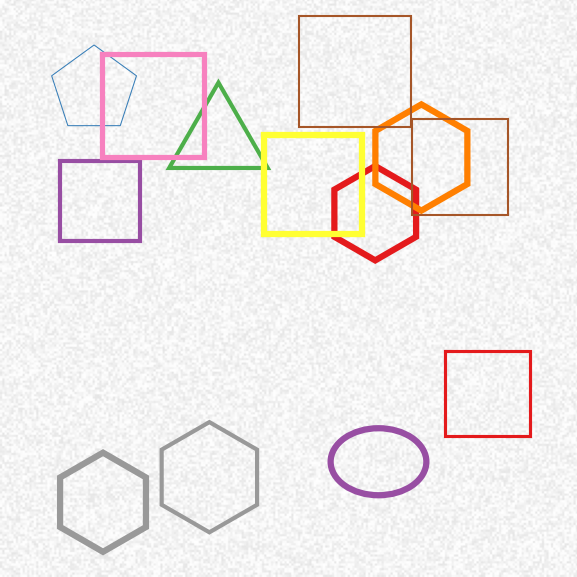[{"shape": "square", "thickness": 1.5, "radius": 0.37, "center": [0.844, 0.317]}, {"shape": "hexagon", "thickness": 3, "radius": 0.41, "center": [0.65, 0.63]}, {"shape": "pentagon", "thickness": 0.5, "radius": 0.39, "center": [0.163, 0.844]}, {"shape": "triangle", "thickness": 2, "radius": 0.49, "center": [0.378, 0.758]}, {"shape": "square", "thickness": 2, "radius": 0.35, "center": [0.174, 0.651]}, {"shape": "oval", "thickness": 3, "radius": 0.41, "center": [0.655, 0.2]}, {"shape": "hexagon", "thickness": 3, "radius": 0.46, "center": [0.73, 0.726]}, {"shape": "square", "thickness": 3, "radius": 0.43, "center": [0.542, 0.679]}, {"shape": "square", "thickness": 1, "radius": 0.42, "center": [0.796, 0.71]}, {"shape": "square", "thickness": 1, "radius": 0.48, "center": [0.614, 0.875]}, {"shape": "square", "thickness": 2.5, "radius": 0.44, "center": [0.265, 0.816]}, {"shape": "hexagon", "thickness": 3, "radius": 0.43, "center": [0.178, 0.129]}, {"shape": "hexagon", "thickness": 2, "radius": 0.48, "center": [0.363, 0.173]}]